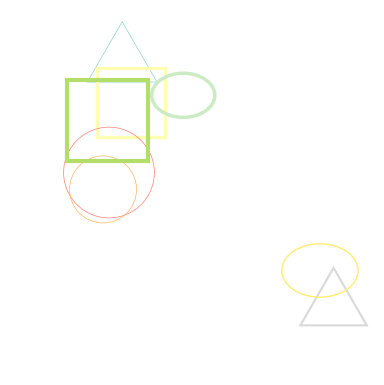[{"shape": "triangle", "thickness": 0.5, "radius": 0.52, "center": [0.317, 0.839]}, {"shape": "square", "thickness": 2.5, "radius": 0.44, "center": [0.34, 0.733]}, {"shape": "circle", "thickness": 0.5, "radius": 0.59, "center": [0.283, 0.552]}, {"shape": "circle", "thickness": 0.5, "radius": 0.44, "center": [0.268, 0.508]}, {"shape": "square", "thickness": 3, "radius": 0.53, "center": [0.279, 0.687]}, {"shape": "triangle", "thickness": 1.5, "radius": 0.5, "center": [0.866, 0.205]}, {"shape": "oval", "thickness": 2.5, "radius": 0.41, "center": [0.476, 0.753]}, {"shape": "oval", "thickness": 1, "radius": 0.5, "center": [0.831, 0.297]}]